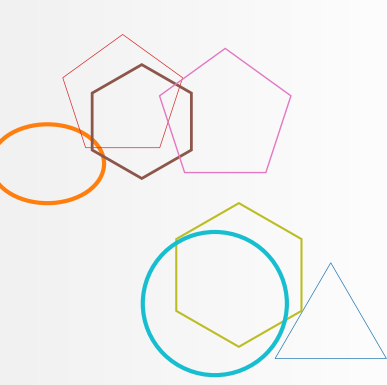[{"shape": "triangle", "thickness": 0.5, "radius": 0.83, "center": [0.854, 0.152]}, {"shape": "oval", "thickness": 3, "radius": 0.73, "center": [0.122, 0.575]}, {"shape": "pentagon", "thickness": 0.5, "radius": 0.81, "center": [0.317, 0.748]}, {"shape": "hexagon", "thickness": 2, "radius": 0.74, "center": [0.366, 0.684]}, {"shape": "pentagon", "thickness": 1, "radius": 0.89, "center": [0.581, 0.696]}, {"shape": "hexagon", "thickness": 1.5, "radius": 0.93, "center": [0.616, 0.286]}, {"shape": "circle", "thickness": 3, "radius": 0.93, "center": [0.554, 0.212]}]